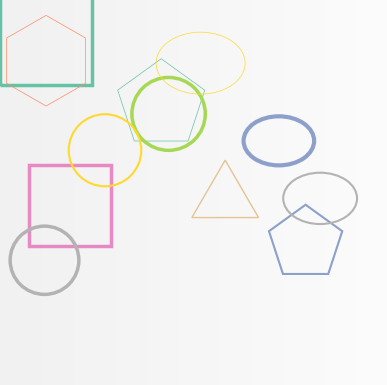[{"shape": "square", "thickness": 2.5, "radius": 0.59, "center": [0.118, 0.899]}, {"shape": "pentagon", "thickness": 0.5, "radius": 0.59, "center": [0.416, 0.729]}, {"shape": "hexagon", "thickness": 0.5, "radius": 0.59, "center": [0.119, 0.842]}, {"shape": "pentagon", "thickness": 1.5, "radius": 0.5, "center": [0.789, 0.369]}, {"shape": "oval", "thickness": 3, "radius": 0.46, "center": [0.72, 0.634]}, {"shape": "square", "thickness": 2.5, "radius": 0.53, "center": [0.18, 0.466]}, {"shape": "circle", "thickness": 2.5, "radius": 0.47, "center": [0.435, 0.704]}, {"shape": "circle", "thickness": 1.5, "radius": 0.47, "center": [0.271, 0.61]}, {"shape": "oval", "thickness": 0.5, "radius": 0.57, "center": [0.518, 0.836]}, {"shape": "triangle", "thickness": 1, "radius": 0.5, "center": [0.581, 0.485]}, {"shape": "oval", "thickness": 1.5, "radius": 0.48, "center": [0.826, 0.485]}, {"shape": "circle", "thickness": 2.5, "radius": 0.44, "center": [0.115, 0.324]}]